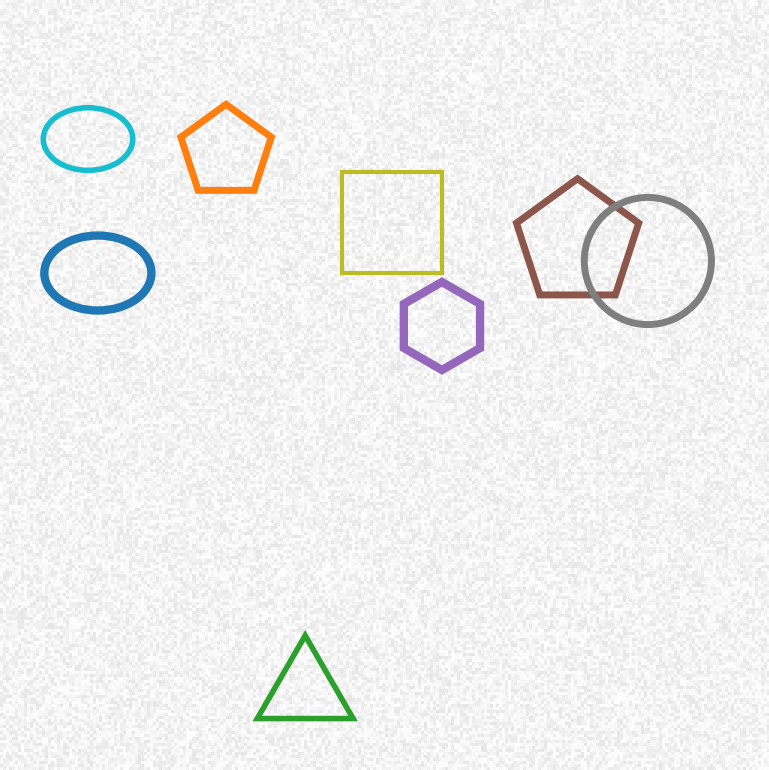[{"shape": "oval", "thickness": 3, "radius": 0.35, "center": [0.127, 0.645]}, {"shape": "pentagon", "thickness": 2.5, "radius": 0.31, "center": [0.294, 0.803]}, {"shape": "triangle", "thickness": 2, "radius": 0.36, "center": [0.396, 0.103]}, {"shape": "hexagon", "thickness": 3, "radius": 0.29, "center": [0.574, 0.577]}, {"shape": "pentagon", "thickness": 2.5, "radius": 0.42, "center": [0.75, 0.684]}, {"shape": "circle", "thickness": 2.5, "radius": 0.41, "center": [0.841, 0.661]}, {"shape": "square", "thickness": 1.5, "radius": 0.33, "center": [0.509, 0.711]}, {"shape": "oval", "thickness": 2, "radius": 0.29, "center": [0.114, 0.819]}]